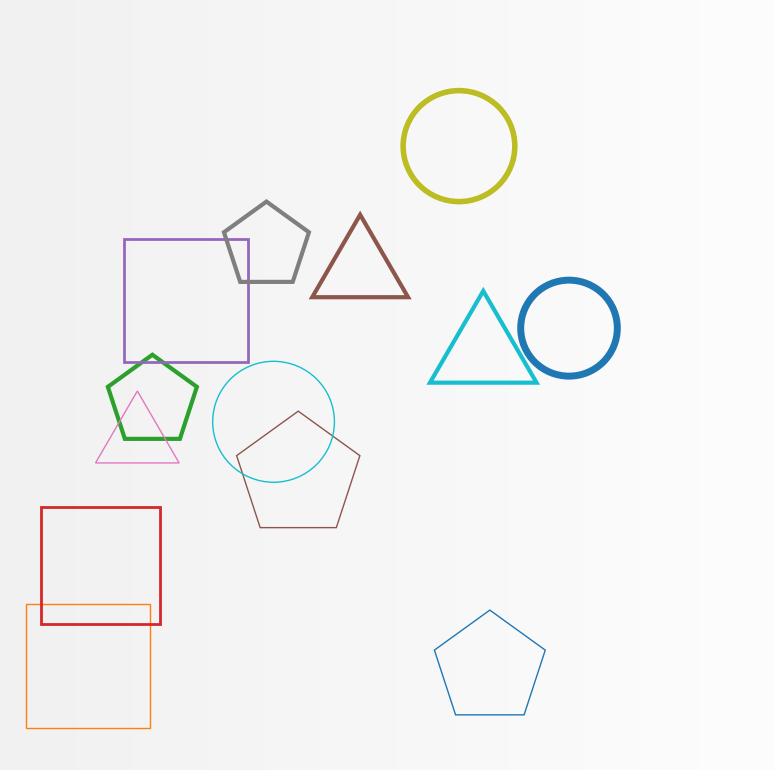[{"shape": "circle", "thickness": 2.5, "radius": 0.31, "center": [0.734, 0.574]}, {"shape": "pentagon", "thickness": 0.5, "radius": 0.38, "center": [0.632, 0.132]}, {"shape": "square", "thickness": 0.5, "radius": 0.4, "center": [0.113, 0.135]}, {"shape": "pentagon", "thickness": 1.5, "radius": 0.3, "center": [0.197, 0.479]}, {"shape": "square", "thickness": 1, "radius": 0.38, "center": [0.13, 0.266]}, {"shape": "square", "thickness": 1, "radius": 0.4, "center": [0.239, 0.61]}, {"shape": "triangle", "thickness": 1.5, "radius": 0.36, "center": [0.465, 0.65]}, {"shape": "pentagon", "thickness": 0.5, "radius": 0.42, "center": [0.385, 0.382]}, {"shape": "triangle", "thickness": 0.5, "radius": 0.31, "center": [0.177, 0.43]}, {"shape": "pentagon", "thickness": 1.5, "radius": 0.29, "center": [0.344, 0.681]}, {"shape": "circle", "thickness": 2, "radius": 0.36, "center": [0.592, 0.81]}, {"shape": "circle", "thickness": 0.5, "radius": 0.39, "center": [0.353, 0.452]}, {"shape": "triangle", "thickness": 1.5, "radius": 0.4, "center": [0.624, 0.543]}]